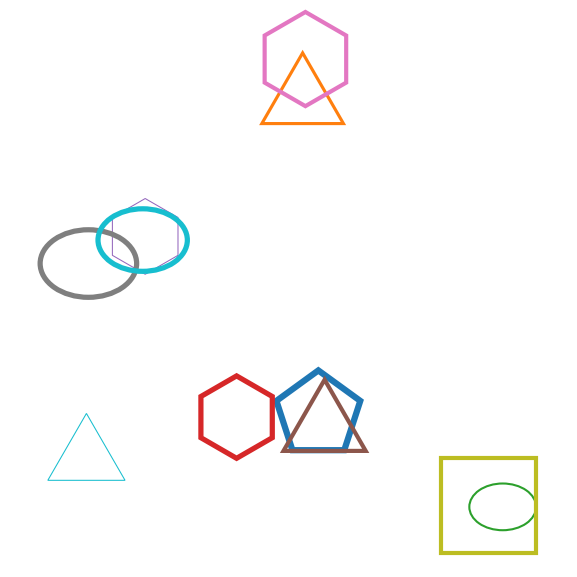[{"shape": "pentagon", "thickness": 3, "radius": 0.38, "center": [0.551, 0.281]}, {"shape": "triangle", "thickness": 1.5, "radius": 0.41, "center": [0.524, 0.826]}, {"shape": "oval", "thickness": 1, "radius": 0.29, "center": [0.87, 0.121]}, {"shape": "hexagon", "thickness": 2.5, "radius": 0.36, "center": [0.41, 0.277]}, {"shape": "hexagon", "thickness": 0.5, "radius": 0.33, "center": [0.251, 0.59]}, {"shape": "triangle", "thickness": 2, "radius": 0.41, "center": [0.562, 0.259]}, {"shape": "hexagon", "thickness": 2, "radius": 0.41, "center": [0.529, 0.897]}, {"shape": "oval", "thickness": 2.5, "radius": 0.42, "center": [0.153, 0.543]}, {"shape": "square", "thickness": 2, "radius": 0.41, "center": [0.845, 0.124]}, {"shape": "oval", "thickness": 2.5, "radius": 0.39, "center": [0.247, 0.583]}, {"shape": "triangle", "thickness": 0.5, "radius": 0.39, "center": [0.15, 0.206]}]